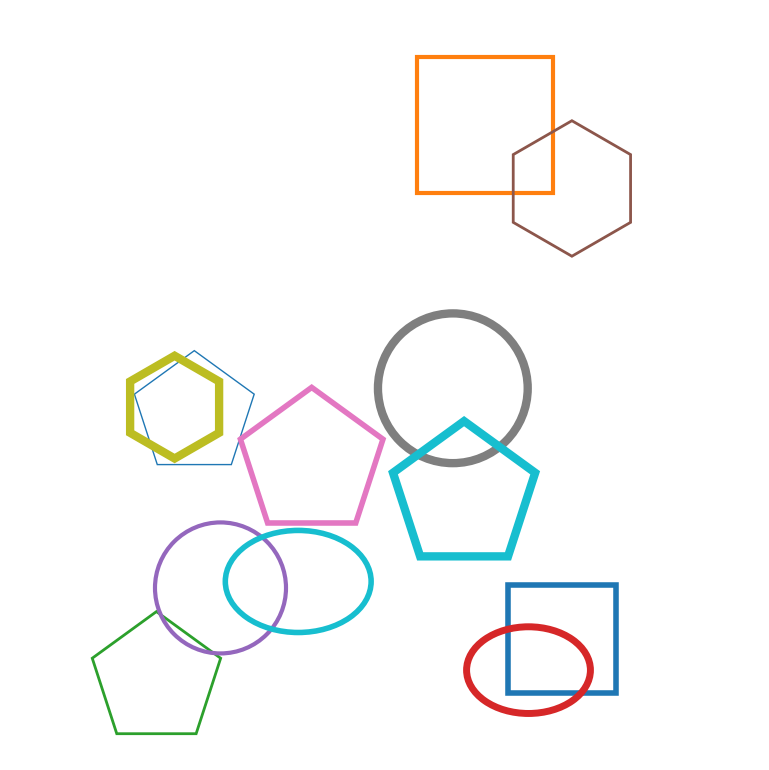[{"shape": "square", "thickness": 2, "radius": 0.35, "center": [0.73, 0.17]}, {"shape": "pentagon", "thickness": 0.5, "radius": 0.41, "center": [0.252, 0.463]}, {"shape": "square", "thickness": 1.5, "radius": 0.44, "center": [0.63, 0.838]}, {"shape": "pentagon", "thickness": 1, "radius": 0.44, "center": [0.203, 0.118]}, {"shape": "oval", "thickness": 2.5, "radius": 0.4, "center": [0.686, 0.13]}, {"shape": "circle", "thickness": 1.5, "radius": 0.43, "center": [0.286, 0.236]}, {"shape": "hexagon", "thickness": 1, "radius": 0.44, "center": [0.743, 0.755]}, {"shape": "pentagon", "thickness": 2, "radius": 0.49, "center": [0.405, 0.4]}, {"shape": "circle", "thickness": 3, "radius": 0.49, "center": [0.588, 0.496]}, {"shape": "hexagon", "thickness": 3, "radius": 0.33, "center": [0.227, 0.471]}, {"shape": "oval", "thickness": 2, "radius": 0.47, "center": [0.387, 0.245]}, {"shape": "pentagon", "thickness": 3, "radius": 0.49, "center": [0.603, 0.356]}]